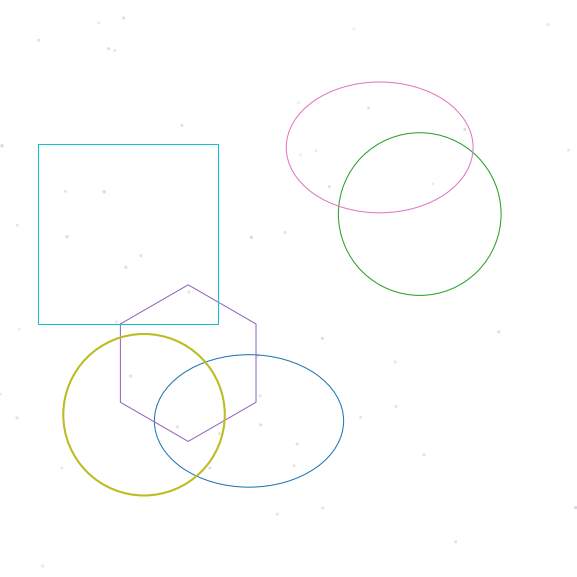[{"shape": "oval", "thickness": 0.5, "radius": 0.82, "center": [0.431, 0.27]}, {"shape": "circle", "thickness": 0.5, "radius": 0.7, "center": [0.727, 0.628]}, {"shape": "hexagon", "thickness": 0.5, "radius": 0.68, "center": [0.326, 0.37]}, {"shape": "oval", "thickness": 0.5, "radius": 0.81, "center": [0.657, 0.744]}, {"shape": "circle", "thickness": 1, "radius": 0.7, "center": [0.249, 0.281]}, {"shape": "square", "thickness": 0.5, "radius": 0.78, "center": [0.222, 0.594]}]